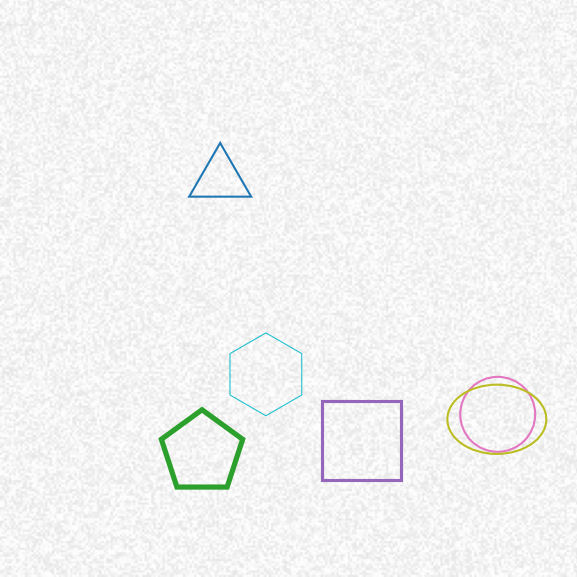[{"shape": "triangle", "thickness": 1, "radius": 0.31, "center": [0.381, 0.69]}, {"shape": "pentagon", "thickness": 2.5, "radius": 0.37, "center": [0.35, 0.216]}, {"shape": "square", "thickness": 1.5, "radius": 0.34, "center": [0.626, 0.236]}, {"shape": "circle", "thickness": 1, "radius": 0.32, "center": [0.862, 0.282]}, {"shape": "oval", "thickness": 1, "radius": 0.43, "center": [0.86, 0.273]}, {"shape": "hexagon", "thickness": 0.5, "radius": 0.36, "center": [0.46, 0.351]}]